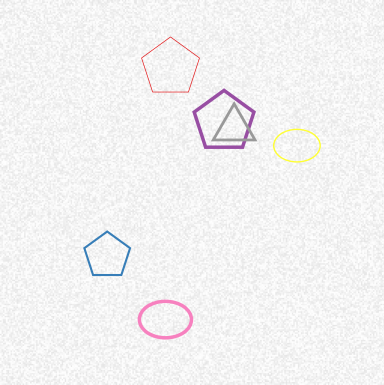[{"shape": "pentagon", "thickness": 0.5, "radius": 0.4, "center": [0.443, 0.825]}, {"shape": "pentagon", "thickness": 1.5, "radius": 0.31, "center": [0.278, 0.336]}, {"shape": "pentagon", "thickness": 2.5, "radius": 0.41, "center": [0.582, 0.684]}, {"shape": "oval", "thickness": 1, "radius": 0.3, "center": [0.771, 0.622]}, {"shape": "oval", "thickness": 2.5, "radius": 0.34, "center": [0.43, 0.17]}, {"shape": "triangle", "thickness": 2, "radius": 0.31, "center": [0.608, 0.668]}]